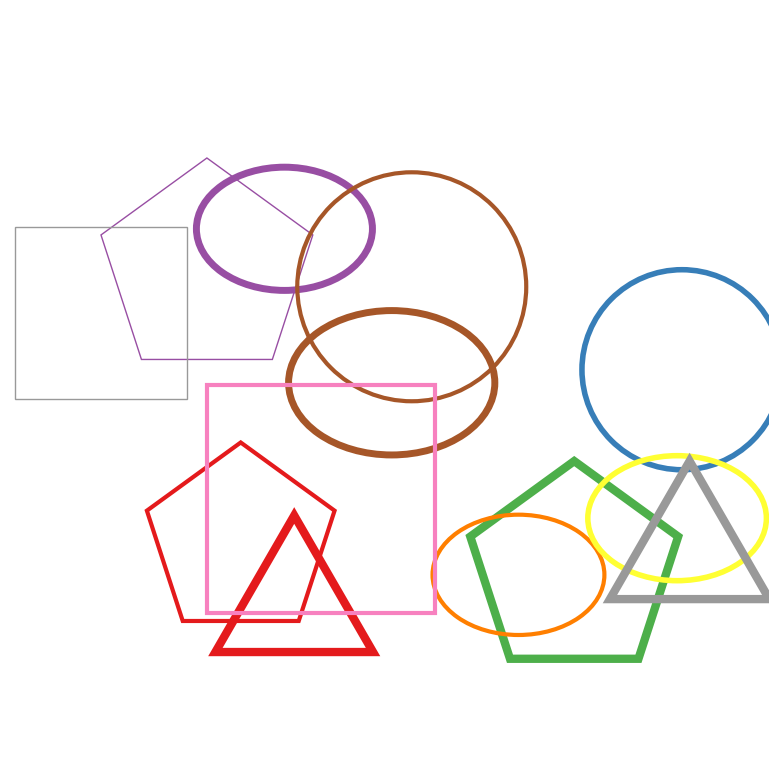[{"shape": "pentagon", "thickness": 1.5, "radius": 0.64, "center": [0.313, 0.297]}, {"shape": "triangle", "thickness": 3, "radius": 0.59, "center": [0.382, 0.212]}, {"shape": "circle", "thickness": 2, "radius": 0.65, "center": [0.886, 0.52]}, {"shape": "pentagon", "thickness": 3, "radius": 0.71, "center": [0.746, 0.259]}, {"shape": "pentagon", "thickness": 0.5, "radius": 0.72, "center": [0.269, 0.65]}, {"shape": "oval", "thickness": 2.5, "radius": 0.57, "center": [0.369, 0.703]}, {"shape": "oval", "thickness": 1.5, "radius": 0.56, "center": [0.673, 0.253]}, {"shape": "oval", "thickness": 2, "radius": 0.58, "center": [0.879, 0.327]}, {"shape": "circle", "thickness": 1.5, "radius": 0.74, "center": [0.535, 0.628]}, {"shape": "oval", "thickness": 2.5, "radius": 0.67, "center": [0.509, 0.503]}, {"shape": "square", "thickness": 1.5, "radius": 0.74, "center": [0.417, 0.352]}, {"shape": "square", "thickness": 0.5, "radius": 0.56, "center": [0.131, 0.593]}, {"shape": "triangle", "thickness": 3, "radius": 0.6, "center": [0.896, 0.282]}]